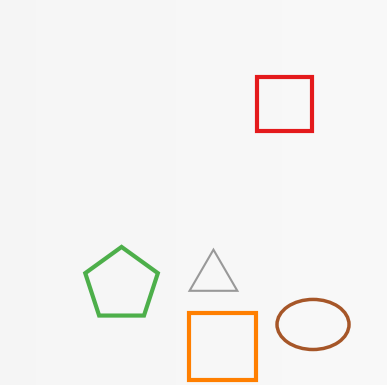[{"shape": "square", "thickness": 3, "radius": 0.35, "center": [0.734, 0.73]}, {"shape": "pentagon", "thickness": 3, "radius": 0.49, "center": [0.314, 0.26]}, {"shape": "square", "thickness": 3, "radius": 0.43, "center": [0.574, 0.101]}, {"shape": "oval", "thickness": 2.5, "radius": 0.46, "center": [0.808, 0.157]}, {"shape": "triangle", "thickness": 1.5, "radius": 0.36, "center": [0.551, 0.28]}]